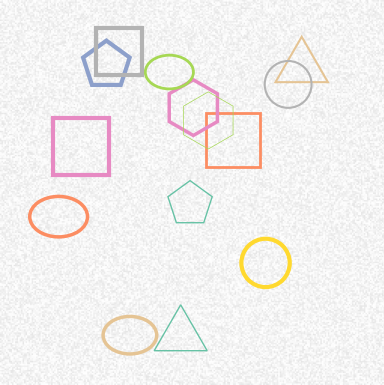[{"shape": "pentagon", "thickness": 1, "radius": 0.3, "center": [0.494, 0.47]}, {"shape": "triangle", "thickness": 1, "radius": 0.4, "center": [0.469, 0.129]}, {"shape": "oval", "thickness": 2.5, "radius": 0.38, "center": [0.152, 0.437]}, {"shape": "square", "thickness": 2, "radius": 0.35, "center": [0.606, 0.636]}, {"shape": "pentagon", "thickness": 3, "radius": 0.32, "center": [0.276, 0.831]}, {"shape": "square", "thickness": 3, "radius": 0.37, "center": [0.211, 0.619]}, {"shape": "hexagon", "thickness": 2.5, "radius": 0.36, "center": [0.502, 0.72]}, {"shape": "hexagon", "thickness": 0.5, "radius": 0.37, "center": [0.541, 0.687]}, {"shape": "oval", "thickness": 2, "radius": 0.31, "center": [0.44, 0.813]}, {"shape": "circle", "thickness": 3, "radius": 0.31, "center": [0.69, 0.317]}, {"shape": "triangle", "thickness": 1.5, "radius": 0.39, "center": [0.784, 0.826]}, {"shape": "oval", "thickness": 2.5, "radius": 0.35, "center": [0.337, 0.129]}, {"shape": "circle", "thickness": 1.5, "radius": 0.3, "center": [0.748, 0.781]}, {"shape": "square", "thickness": 3, "radius": 0.3, "center": [0.309, 0.866]}]